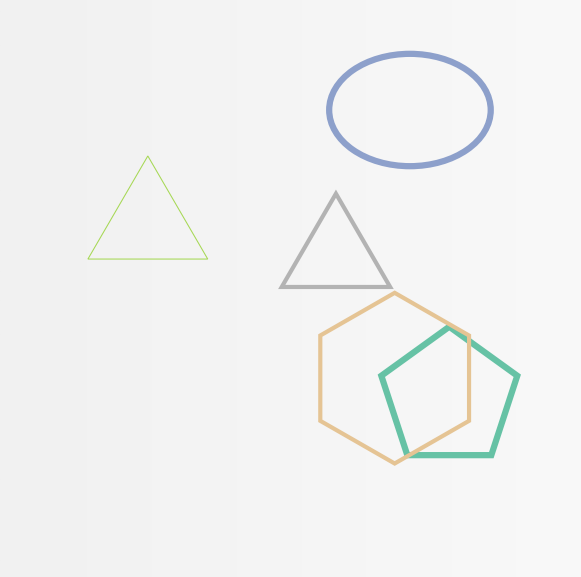[{"shape": "pentagon", "thickness": 3, "radius": 0.61, "center": [0.773, 0.31]}, {"shape": "oval", "thickness": 3, "radius": 0.69, "center": [0.705, 0.809]}, {"shape": "triangle", "thickness": 0.5, "radius": 0.6, "center": [0.254, 0.61]}, {"shape": "hexagon", "thickness": 2, "radius": 0.74, "center": [0.679, 0.344]}, {"shape": "triangle", "thickness": 2, "radius": 0.54, "center": [0.578, 0.556]}]